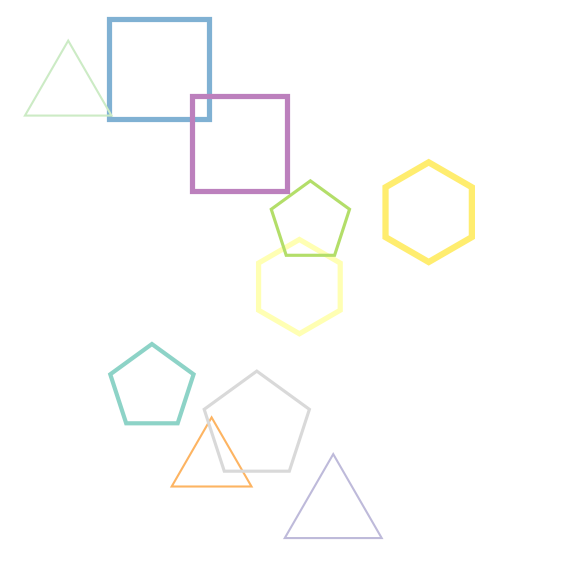[{"shape": "pentagon", "thickness": 2, "radius": 0.38, "center": [0.263, 0.328]}, {"shape": "hexagon", "thickness": 2.5, "radius": 0.41, "center": [0.518, 0.503]}, {"shape": "triangle", "thickness": 1, "radius": 0.48, "center": [0.577, 0.116]}, {"shape": "square", "thickness": 2.5, "radius": 0.43, "center": [0.275, 0.88]}, {"shape": "triangle", "thickness": 1, "radius": 0.4, "center": [0.366, 0.197]}, {"shape": "pentagon", "thickness": 1.5, "radius": 0.36, "center": [0.537, 0.615]}, {"shape": "pentagon", "thickness": 1.5, "radius": 0.48, "center": [0.445, 0.261]}, {"shape": "square", "thickness": 2.5, "radius": 0.41, "center": [0.415, 0.751]}, {"shape": "triangle", "thickness": 1, "radius": 0.43, "center": [0.118, 0.842]}, {"shape": "hexagon", "thickness": 3, "radius": 0.43, "center": [0.742, 0.632]}]